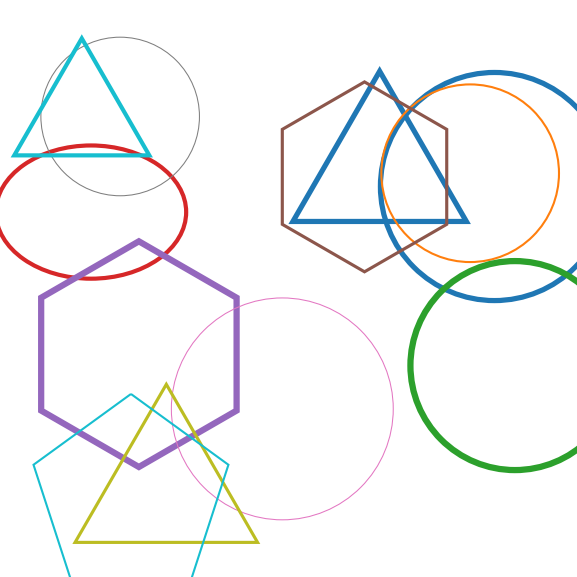[{"shape": "circle", "thickness": 2.5, "radius": 0.99, "center": [0.856, 0.676]}, {"shape": "triangle", "thickness": 2.5, "radius": 0.87, "center": [0.657, 0.702]}, {"shape": "circle", "thickness": 1, "radius": 0.77, "center": [0.814, 0.699]}, {"shape": "circle", "thickness": 3, "radius": 0.9, "center": [0.892, 0.366]}, {"shape": "oval", "thickness": 2, "radius": 0.82, "center": [0.158, 0.632]}, {"shape": "hexagon", "thickness": 3, "radius": 0.98, "center": [0.24, 0.386]}, {"shape": "hexagon", "thickness": 1.5, "radius": 0.82, "center": [0.631, 0.693]}, {"shape": "circle", "thickness": 0.5, "radius": 0.96, "center": [0.489, 0.291]}, {"shape": "circle", "thickness": 0.5, "radius": 0.69, "center": [0.208, 0.797]}, {"shape": "triangle", "thickness": 1.5, "radius": 0.91, "center": [0.288, 0.151]}, {"shape": "pentagon", "thickness": 1, "radius": 0.89, "center": [0.227, 0.139]}, {"shape": "triangle", "thickness": 2, "radius": 0.68, "center": [0.142, 0.798]}]